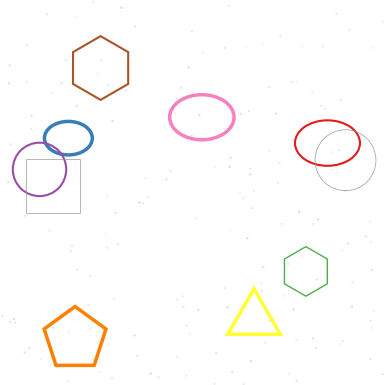[{"shape": "oval", "thickness": 1.5, "radius": 0.42, "center": [0.851, 0.628]}, {"shape": "oval", "thickness": 2.5, "radius": 0.31, "center": [0.178, 0.641]}, {"shape": "hexagon", "thickness": 1, "radius": 0.32, "center": [0.795, 0.295]}, {"shape": "circle", "thickness": 1.5, "radius": 0.35, "center": [0.103, 0.56]}, {"shape": "pentagon", "thickness": 2.5, "radius": 0.42, "center": [0.195, 0.119]}, {"shape": "triangle", "thickness": 2.5, "radius": 0.39, "center": [0.66, 0.171]}, {"shape": "hexagon", "thickness": 1.5, "radius": 0.41, "center": [0.261, 0.823]}, {"shape": "oval", "thickness": 2.5, "radius": 0.42, "center": [0.524, 0.696]}, {"shape": "circle", "thickness": 0.5, "radius": 0.4, "center": [0.897, 0.584]}, {"shape": "square", "thickness": 0.5, "radius": 0.35, "center": [0.137, 0.518]}]